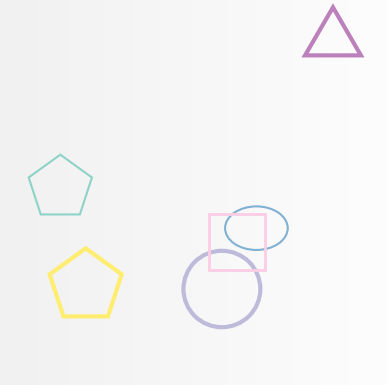[{"shape": "pentagon", "thickness": 1.5, "radius": 0.43, "center": [0.156, 0.512]}, {"shape": "circle", "thickness": 3, "radius": 0.5, "center": [0.573, 0.249]}, {"shape": "oval", "thickness": 1.5, "radius": 0.4, "center": [0.662, 0.407]}, {"shape": "square", "thickness": 2, "radius": 0.36, "center": [0.612, 0.37]}, {"shape": "triangle", "thickness": 3, "radius": 0.42, "center": [0.859, 0.898]}, {"shape": "pentagon", "thickness": 3, "radius": 0.49, "center": [0.221, 0.257]}]